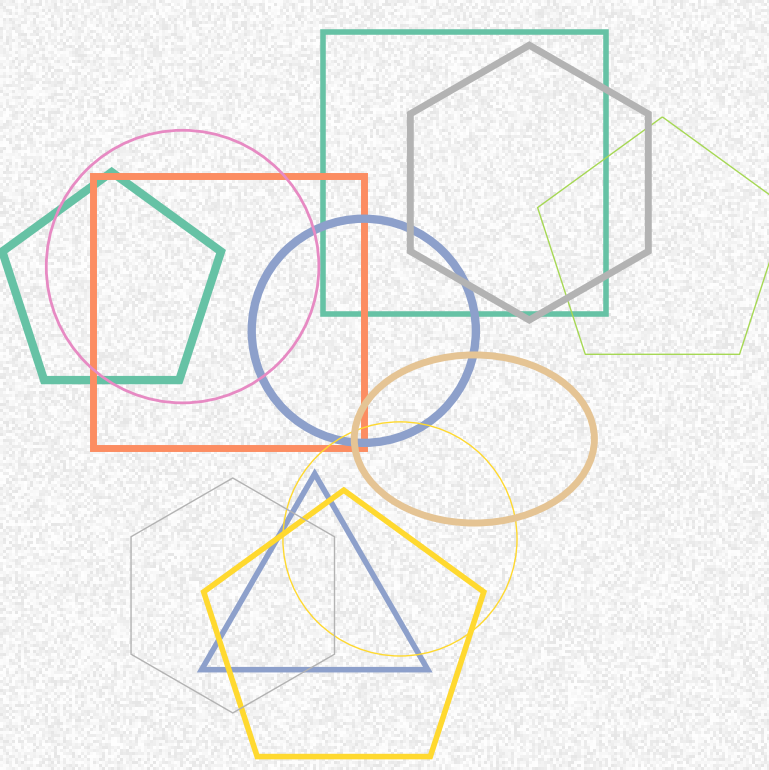[{"shape": "square", "thickness": 2, "radius": 0.92, "center": [0.603, 0.775]}, {"shape": "pentagon", "thickness": 3, "radius": 0.75, "center": [0.145, 0.627]}, {"shape": "square", "thickness": 2.5, "radius": 0.88, "center": [0.297, 0.595]}, {"shape": "triangle", "thickness": 2, "radius": 0.85, "center": [0.409, 0.215]}, {"shape": "circle", "thickness": 3, "radius": 0.73, "center": [0.472, 0.57]}, {"shape": "circle", "thickness": 1, "radius": 0.89, "center": [0.237, 0.654]}, {"shape": "pentagon", "thickness": 0.5, "radius": 0.85, "center": [0.86, 0.678]}, {"shape": "circle", "thickness": 0.5, "radius": 0.76, "center": [0.519, 0.3]}, {"shape": "pentagon", "thickness": 2, "radius": 0.96, "center": [0.446, 0.172]}, {"shape": "oval", "thickness": 2.5, "radius": 0.78, "center": [0.616, 0.43]}, {"shape": "hexagon", "thickness": 2.5, "radius": 0.89, "center": [0.687, 0.763]}, {"shape": "hexagon", "thickness": 0.5, "radius": 0.76, "center": [0.302, 0.227]}]